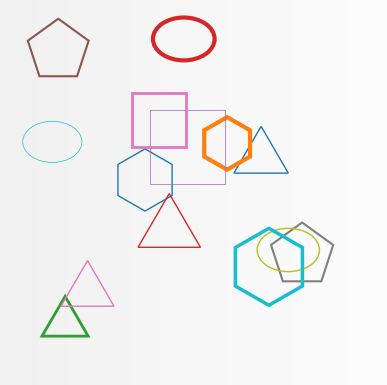[{"shape": "triangle", "thickness": 1, "radius": 0.41, "center": [0.674, 0.591]}, {"shape": "hexagon", "thickness": 1, "radius": 0.4, "center": [0.374, 0.533]}, {"shape": "hexagon", "thickness": 3, "radius": 0.34, "center": [0.586, 0.627]}, {"shape": "triangle", "thickness": 2, "radius": 0.34, "center": [0.168, 0.161]}, {"shape": "triangle", "thickness": 1, "radius": 0.46, "center": [0.437, 0.404]}, {"shape": "oval", "thickness": 3, "radius": 0.4, "center": [0.474, 0.899]}, {"shape": "square", "thickness": 0.5, "radius": 0.48, "center": [0.485, 0.619]}, {"shape": "pentagon", "thickness": 1.5, "radius": 0.41, "center": [0.15, 0.869]}, {"shape": "square", "thickness": 2, "radius": 0.35, "center": [0.411, 0.689]}, {"shape": "triangle", "thickness": 1, "radius": 0.4, "center": [0.226, 0.244]}, {"shape": "pentagon", "thickness": 1.5, "radius": 0.42, "center": [0.78, 0.338]}, {"shape": "oval", "thickness": 1, "radius": 0.4, "center": [0.744, 0.351]}, {"shape": "hexagon", "thickness": 2.5, "radius": 0.5, "center": [0.694, 0.307]}, {"shape": "oval", "thickness": 0.5, "radius": 0.38, "center": [0.135, 0.632]}]